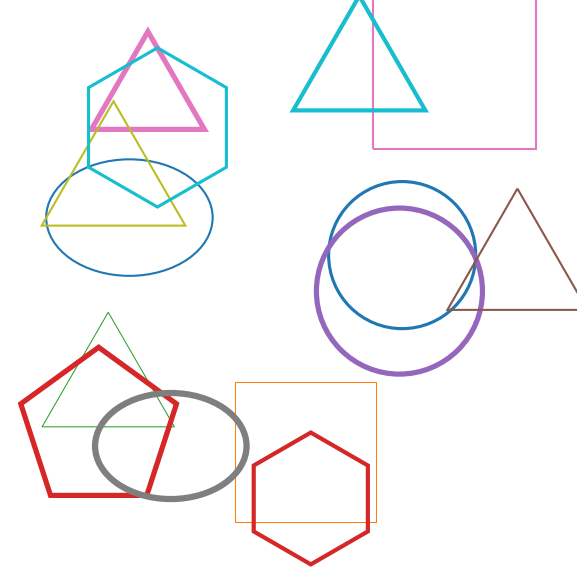[{"shape": "circle", "thickness": 1.5, "radius": 0.64, "center": [0.696, 0.557]}, {"shape": "oval", "thickness": 1, "radius": 0.72, "center": [0.224, 0.622]}, {"shape": "square", "thickness": 0.5, "radius": 0.61, "center": [0.529, 0.217]}, {"shape": "triangle", "thickness": 0.5, "radius": 0.66, "center": [0.187, 0.326]}, {"shape": "pentagon", "thickness": 2.5, "radius": 0.71, "center": [0.171, 0.256]}, {"shape": "hexagon", "thickness": 2, "radius": 0.57, "center": [0.538, 0.136]}, {"shape": "circle", "thickness": 2.5, "radius": 0.72, "center": [0.692, 0.495]}, {"shape": "triangle", "thickness": 1, "radius": 0.7, "center": [0.896, 0.533]}, {"shape": "triangle", "thickness": 2.5, "radius": 0.56, "center": [0.256, 0.832]}, {"shape": "square", "thickness": 1, "radius": 0.71, "center": [0.787, 0.882]}, {"shape": "oval", "thickness": 3, "radius": 0.66, "center": [0.296, 0.227]}, {"shape": "triangle", "thickness": 1, "radius": 0.72, "center": [0.197, 0.68]}, {"shape": "triangle", "thickness": 2, "radius": 0.66, "center": [0.622, 0.874]}, {"shape": "hexagon", "thickness": 1.5, "radius": 0.69, "center": [0.273, 0.779]}]